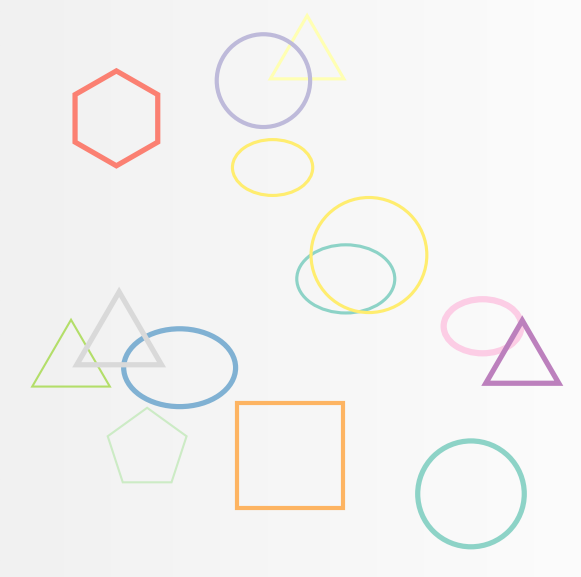[{"shape": "circle", "thickness": 2.5, "radius": 0.46, "center": [0.81, 0.144]}, {"shape": "oval", "thickness": 1.5, "radius": 0.42, "center": [0.595, 0.516]}, {"shape": "triangle", "thickness": 1.5, "radius": 0.36, "center": [0.528, 0.899]}, {"shape": "circle", "thickness": 2, "radius": 0.4, "center": [0.453, 0.86]}, {"shape": "hexagon", "thickness": 2.5, "radius": 0.41, "center": [0.2, 0.794]}, {"shape": "oval", "thickness": 2.5, "radius": 0.48, "center": [0.309, 0.362]}, {"shape": "square", "thickness": 2, "radius": 0.45, "center": [0.499, 0.21]}, {"shape": "triangle", "thickness": 1, "radius": 0.39, "center": [0.122, 0.368]}, {"shape": "oval", "thickness": 3, "radius": 0.33, "center": [0.83, 0.434]}, {"shape": "triangle", "thickness": 2.5, "radius": 0.42, "center": [0.205, 0.41]}, {"shape": "triangle", "thickness": 2.5, "radius": 0.36, "center": [0.899, 0.372]}, {"shape": "pentagon", "thickness": 1, "radius": 0.36, "center": [0.253, 0.222]}, {"shape": "oval", "thickness": 1.5, "radius": 0.35, "center": [0.469, 0.709]}, {"shape": "circle", "thickness": 1.5, "radius": 0.5, "center": [0.635, 0.558]}]